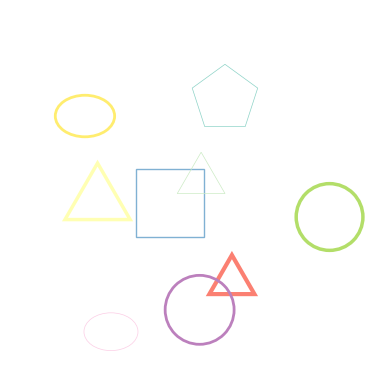[{"shape": "pentagon", "thickness": 0.5, "radius": 0.45, "center": [0.584, 0.744]}, {"shape": "triangle", "thickness": 2.5, "radius": 0.49, "center": [0.253, 0.479]}, {"shape": "triangle", "thickness": 3, "radius": 0.34, "center": [0.602, 0.27]}, {"shape": "square", "thickness": 1, "radius": 0.44, "center": [0.441, 0.474]}, {"shape": "circle", "thickness": 2.5, "radius": 0.43, "center": [0.856, 0.436]}, {"shape": "oval", "thickness": 0.5, "radius": 0.35, "center": [0.288, 0.138]}, {"shape": "circle", "thickness": 2, "radius": 0.45, "center": [0.519, 0.195]}, {"shape": "triangle", "thickness": 0.5, "radius": 0.36, "center": [0.522, 0.533]}, {"shape": "oval", "thickness": 2, "radius": 0.39, "center": [0.221, 0.699]}]